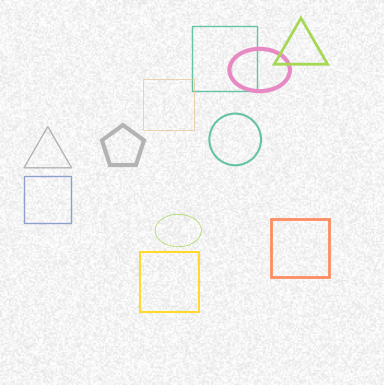[{"shape": "square", "thickness": 1, "radius": 0.42, "center": [0.584, 0.848]}, {"shape": "circle", "thickness": 1.5, "radius": 0.34, "center": [0.611, 0.638]}, {"shape": "square", "thickness": 2, "radius": 0.38, "center": [0.779, 0.356]}, {"shape": "square", "thickness": 1, "radius": 0.3, "center": [0.123, 0.483]}, {"shape": "oval", "thickness": 3, "radius": 0.39, "center": [0.674, 0.818]}, {"shape": "oval", "thickness": 0.5, "radius": 0.3, "center": [0.463, 0.401]}, {"shape": "triangle", "thickness": 2, "radius": 0.4, "center": [0.782, 0.873]}, {"shape": "square", "thickness": 1.5, "radius": 0.39, "center": [0.441, 0.268]}, {"shape": "square", "thickness": 0.5, "radius": 0.33, "center": [0.438, 0.729]}, {"shape": "triangle", "thickness": 1, "radius": 0.36, "center": [0.124, 0.6]}, {"shape": "pentagon", "thickness": 3, "radius": 0.29, "center": [0.319, 0.618]}]